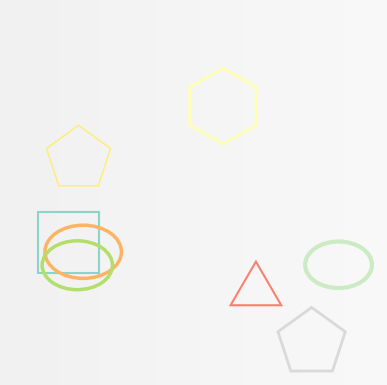[{"shape": "square", "thickness": 1.5, "radius": 0.4, "center": [0.177, 0.369]}, {"shape": "hexagon", "thickness": 2, "radius": 0.49, "center": [0.575, 0.725]}, {"shape": "triangle", "thickness": 1.5, "radius": 0.38, "center": [0.66, 0.245]}, {"shape": "oval", "thickness": 2.5, "radius": 0.49, "center": [0.215, 0.346]}, {"shape": "oval", "thickness": 2.5, "radius": 0.45, "center": [0.199, 0.311]}, {"shape": "pentagon", "thickness": 2, "radius": 0.46, "center": [0.804, 0.11]}, {"shape": "oval", "thickness": 3, "radius": 0.43, "center": [0.874, 0.312]}, {"shape": "pentagon", "thickness": 1, "radius": 0.43, "center": [0.203, 0.588]}]